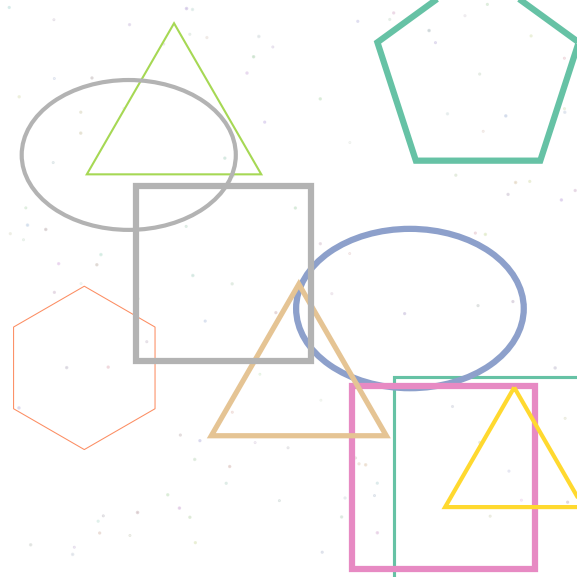[{"shape": "pentagon", "thickness": 3, "radius": 0.92, "center": [0.828, 0.869]}, {"shape": "square", "thickness": 1.5, "radius": 0.95, "center": [0.873, 0.155]}, {"shape": "hexagon", "thickness": 0.5, "radius": 0.71, "center": [0.146, 0.362]}, {"shape": "oval", "thickness": 3, "radius": 0.99, "center": [0.71, 0.465]}, {"shape": "square", "thickness": 3, "radius": 0.79, "center": [0.767, 0.173]}, {"shape": "triangle", "thickness": 1, "radius": 0.87, "center": [0.301, 0.784]}, {"shape": "triangle", "thickness": 2, "radius": 0.69, "center": [0.89, 0.19]}, {"shape": "triangle", "thickness": 2.5, "radius": 0.87, "center": [0.517, 0.332]}, {"shape": "oval", "thickness": 2, "radius": 0.93, "center": [0.223, 0.731]}, {"shape": "square", "thickness": 3, "radius": 0.76, "center": [0.387, 0.525]}]